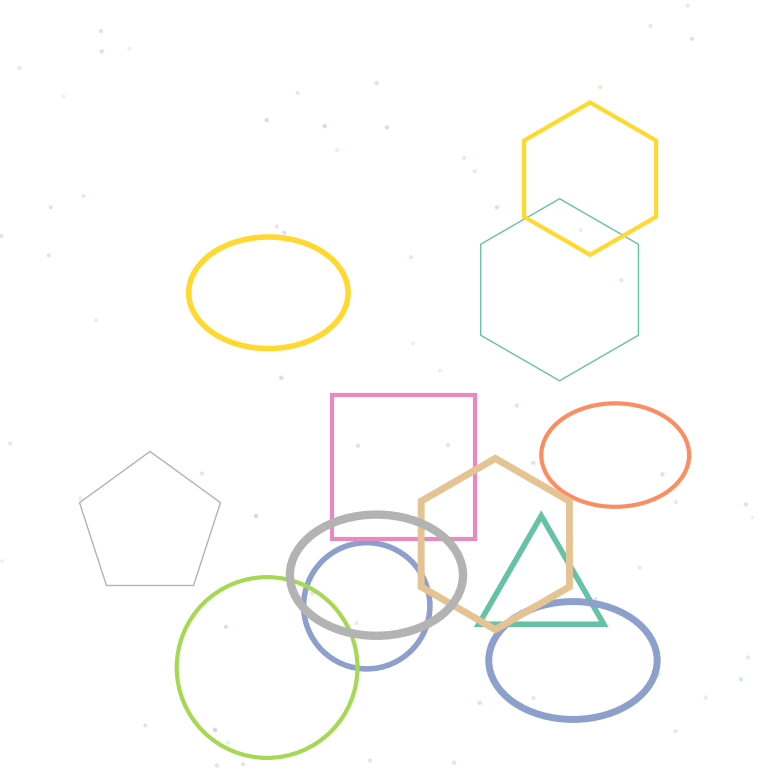[{"shape": "hexagon", "thickness": 0.5, "radius": 0.59, "center": [0.727, 0.624]}, {"shape": "triangle", "thickness": 2, "radius": 0.47, "center": [0.703, 0.236]}, {"shape": "oval", "thickness": 1.5, "radius": 0.48, "center": [0.799, 0.409]}, {"shape": "circle", "thickness": 2, "radius": 0.41, "center": [0.476, 0.213]}, {"shape": "oval", "thickness": 2.5, "radius": 0.55, "center": [0.744, 0.142]}, {"shape": "square", "thickness": 1.5, "radius": 0.47, "center": [0.524, 0.393]}, {"shape": "circle", "thickness": 1.5, "radius": 0.59, "center": [0.347, 0.133]}, {"shape": "hexagon", "thickness": 1.5, "radius": 0.49, "center": [0.766, 0.768]}, {"shape": "oval", "thickness": 2, "radius": 0.52, "center": [0.349, 0.62]}, {"shape": "hexagon", "thickness": 2.5, "radius": 0.56, "center": [0.643, 0.294]}, {"shape": "pentagon", "thickness": 0.5, "radius": 0.48, "center": [0.195, 0.317]}, {"shape": "oval", "thickness": 3, "radius": 0.56, "center": [0.489, 0.253]}]